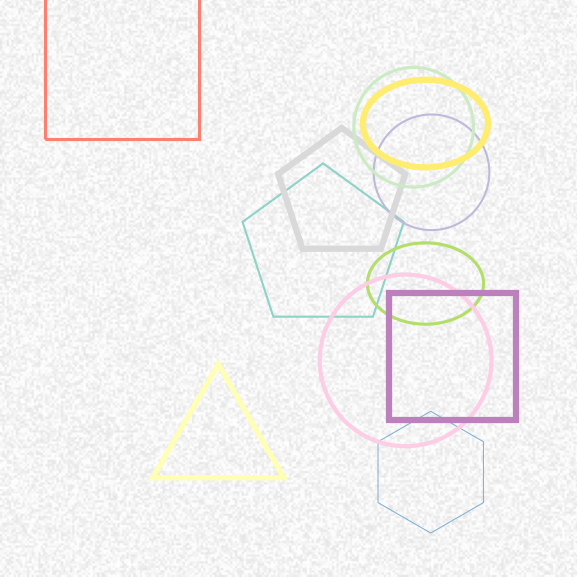[{"shape": "pentagon", "thickness": 1, "radius": 0.73, "center": [0.56, 0.569]}, {"shape": "triangle", "thickness": 2.5, "radius": 0.66, "center": [0.378, 0.237]}, {"shape": "circle", "thickness": 1, "radius": 0.5, "center": [0.747, 0.701]}, {"shape": "square", "thickness": 1.5, "radius": 0.66, "center": [0.211, 0.891]}, {"shape": "hexagon", "thickness": 0.5, "radius": 0.53, "center": [0.746, 0.182]}, {"shape": "oval", "thickness": 1.5, "radius": 0.5, "center": [0.737, 0.508]}, {"shape": "circle", "thickness": 2, "radius": 0.74, "center": [0.702, 0.375]}, {"shape": "pentagon", "thickness": 3, "radius": 0.58, "center": [0.592, 0.662]}, {"shape": "square", "thickness": 3, "radius": 0.55, "center": [0.784, 0.382]}, {"shape": "circle", "thickness": 1.5, "radius": 0.52, "center": [0.716, 0.779]}, {"shape": "oval", "thickness": 3, "radius": 0.54, "center": [0.737, 0.785]}]